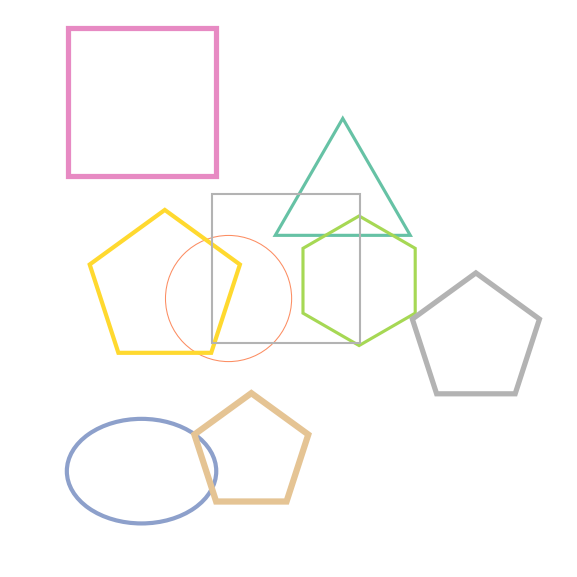[{"shape": "triangle", "thickness": 1.5, "radius": 0.67, "center": [0.594, 0.659]}, {"shape": "circle", "thickness": 0.5, "radius": 0.55, "center": [0.396, 0.482]}, {"shape": "oval", "thickness": 2, "radius": 0.65, "center": [0.245, 0.183]}, {"shape": "square", "thickness": 2.5, "radius": 0.64, "center": [0.246, 0.822]}, {"shape": "hexagon", "thickness": 1.5, "radius": 0.56, "center": [0.622, 0.513]}, {"shape": "pentagon", "thickness": 2, "radius": 0.68, "center": [0.285, 0.499]}, {"shape": "pentagon", "thickness": 3, "radius": 0.52, "center": [0.435, 0.215]}, {"shape": "pentagon", "thickness": 2.5, "radius": 0.58, "center": [0.824, 0.411]}, {"shape": "square", "thickness": 1, "radius": 0.64, "center": [0.496, 0.534]}]